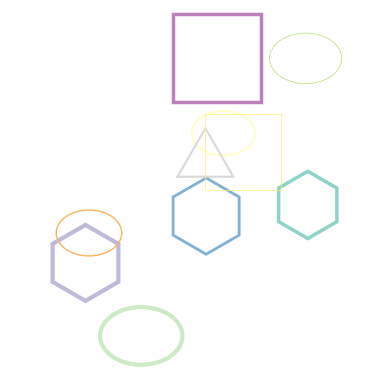[{"shape": "hexagon", "thickness": 2.5, "radius": 0.44, "center": [0.799, 0.468]}, {"shape": "oval", "thickness": 1, "radius": 0.41, "center": [0.58, 0.654]}, {"shape": "hexagon", "thickness": 3, "radius": 0.49, "center": [0.222, 0.317]}, {"shape": "hexagon", "thickness": 2, "radius": 0.5, "center": [0.535, 0.439]}, {"shape": "oval", "thickness": 1, "radius": 0.43, "center": [0.231, 0.395]}, {"shape": "oval", "thickness": 0.5, "radius": 0.47, "center": [0.794, 0.848]}, {"shape": "triangle", "thickness": 1.5, "radius": 0.42, "center": [0.534, 0.583]}, {"shape": "square", "thickness": 2.5, "radius": 0.57, "center": [0.564, 0.85]}, {"shape": "oval", "thickness": 3, "radius": 0.54, "center": [0.367, 0.127]}, {"shape": "square", "thickness": 0.5, "radius": 0.49, "center": [0.631, 0.605]}]